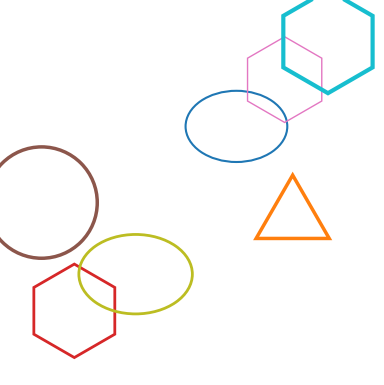[{"shape": "oval", "thickness": 1.5, "radius": 0.66, "center": [0.614, 0.672]}, {"shape": "triangle", "thickness": 2.5, "radius": 0.55, "center": [0.76, 0.435]}, {"shape": "hexagon", "thickness": 2, "radius": 0.61, "center": [0.193, 0.193]}, {"shape": "circle", "thickness": 2.5, "radius": 0.72, "center": [0.108, 0.474]}, {"shape": "hexagon", "thickness": 1, "radius": 0.56, "center": [0.739, 0.793]}, {"shape": "oval", "thickness": 2, "radius": 0.74, "center": [0.352, 0.288]}, {"shape": "hexagon", "thickness": 3, "radius": 0.67, "center": [0.852, 0.892]}]